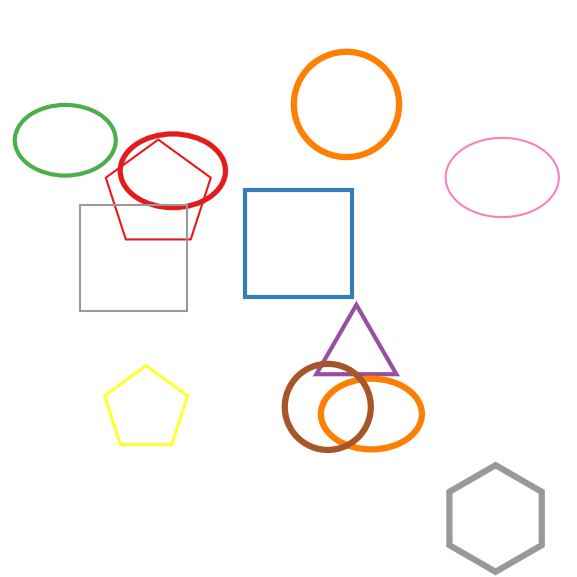[{"shape": "pentagon", "thickness": 1, "radius": 0.48, "center": [0.274, 0.662]}, {"shape": "oval", "thickness": 2.5, "radius": 0.46, "center": [0.299, 0.703]}, {"shape": "square", "thickness": 2, "radius": 0.46, "center": [0.517, 0.578]}, {"shape": "oval", "thickness": 2, "radius": 0.44, "center": [0.113, 0.756]}, {"shape": "triangle", "thickness": 2, "radius": 0.4, "center": [0.617, 0.391]}, {"shape": "circle", "thickness": 3, "radius": 0.46, "center": [0.6, 0.818]}, {"shape": "oval", "thickness": 3, "radius": 0.44, "center": [0.643, 0.282]}, {"shape": "pentagon", "thickness": 1.5, "radius": 0.38, "center": [0.253, 0.29]}, {"shape": "circle", "thickness": 3, "radius": 0.37, "center": [0.568, 0.295]}, {"shape": "oval", "thickness": 1, "radius": 0.49, "center": [0.87, 0.692]}, {"shape": "hexagon", "thickness": 3, "radius": 0.46, "center": [0.858, 0.101]}, {"shape": "square", "thickness": 1, "radius": 0.46, "center": [0.231, 0.553]}]